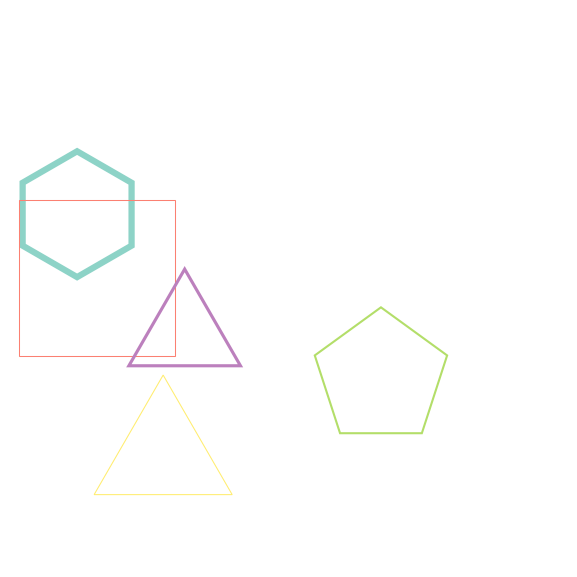[{"shape": "hexagon", "thickness": 3, "radius": 0.54, "center": [0.134, 0.628]}, {"shape": "square", "thickness": 0.5, "radius": 0.68, "center": [0.168, 0.518]}, {"shape": "pentagon", "thickness": 1, "radius": 0.6, "center": [0.66, 0.346]}, {"shape": "triangle", "thickness": 1.5, "radius": 0.56, "center": [0.32, 0.422]}, {"shape": "triangle", "thickness": 0.5, "radius": 0.69, "center": [0.283, 0.212]}]